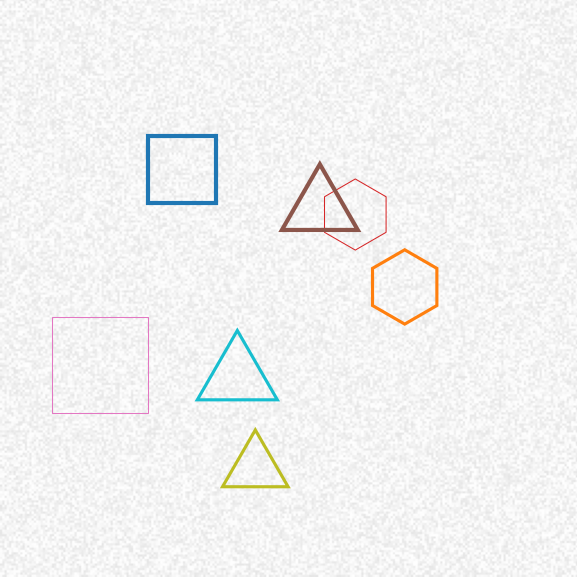[{"shape": "square", "thickness": 2, "radius": 0.29, "center": [0.315, 0.706]}, {"shape": "hexagon", "thickness": 1.5, "radius": 0.32, "center": [0.701, 0.502]}, {"shape": "hexagon", "thickness": 0.5, "radius": 0.31, "center": [0.615, 0.628]}, {"shape": "triangle", "thickness": 2, "radius": 0.38, "center": [0.554, 0.639]}, {"shape": "square", "thickness": 0.5, "radius": 0.42, "center": [0.173, 0.367]}, {"shape": "triangle", "thickness": 1.5, "radius": 0.33, "center": [0.442, 0.189]}, {"shape": "triangle", "thickness": 1.5, "radius": 0.4, "center": [0.411, 0.347]}]